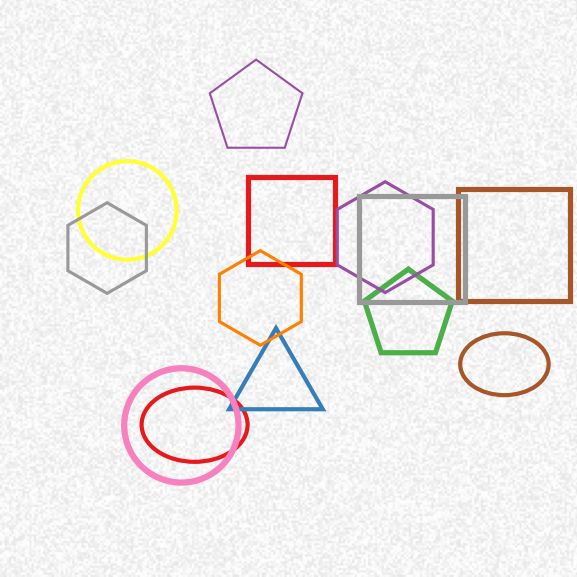[{"shape": "oval", "thickness": 2, "radius": 0.46, "center": [0.337, 0.264]}, {"shape": "square", "thickness": 2.5, "radius": 0.38, "center": [0.505, 0.617]}, {"shape": "triangle", "thickness": 2, "radius": 0.47, "center": [0.478, 0.337]}, {"shape": "pentagon", "thickness": 2.5, "radius": 0.4, "center": [0.707, 0.453]}, {"shape": "pentagon", "thickness": 1, "radius": 0.42, "center": [0.443, 0.812]}, {"shape": "hexagon", "thickness": 1.5, "radius": 0.48, "center": [0.667, 0.588]}, {"shape": "hexagon", "thickness": 1.5, "radius": 0.41, "center": [0.451, 0.483]}, {"shape": "circle", "thickness": 2, "radius": 0.43, "center": [0.22, 0.635]}, {"shape": "oval", "thickness": 2, "radius": 0.38, "center": [0.873, 0.368]}, {"shape": "square", "thickness": 2.5, "radius": 0.48, "center": [0.891, 0.574]}, {"shape": "circle", "thickness": 3, "radius": 0.49, "center": [0.314, 0.262]}, {"shape": "hexagon", "thickness": 1.5, "radius": 0.39, "center": [0.186, 0.57]}, {"shape": "square", "thickness": 2.5, "radius": 0.46, "center": [0.713, 0.567]}]